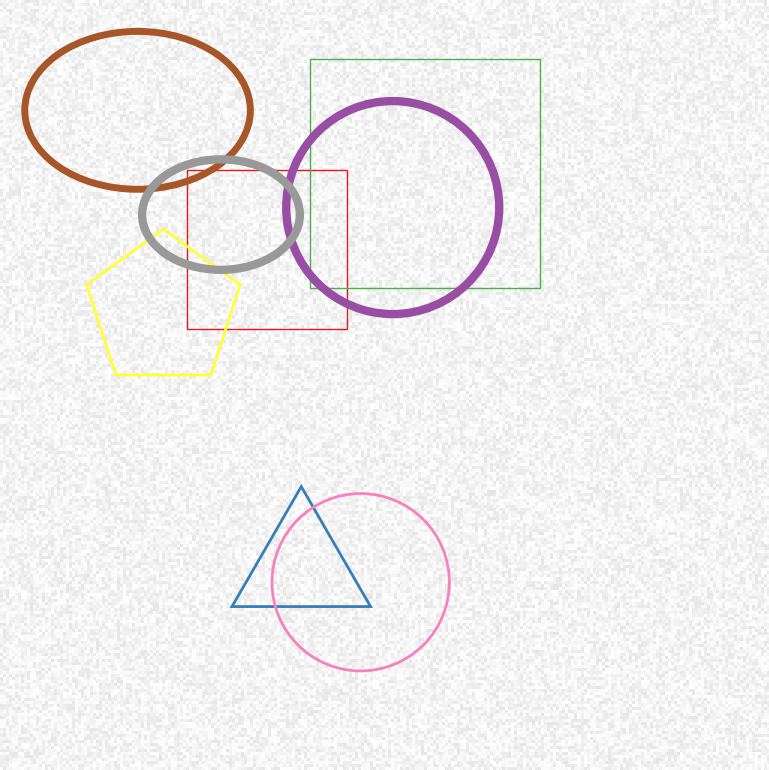[{"shape": "square", "thickness": 0.5, "radius": 0.52, "center": [0.347, 0.676]}, {"shape": "triangle", "thickness": 1, "radius": 0.52, "center": [0.391, 0.264]}, {"shape": "square", "thickness": 0.5, "radius": 0.75, "center": [0.552, 0.775]}, {"shape": "circle", "thickness": 3, "radius": 0.69, "center": [0.51, 0.73]}, {"shape": "pentagon", "thickness": 1, "radius": 0.52, "center": [0.212, 0.598]}, {"shape": "oval", "thickness": 2.5, "radius": 0.73, "center": [0.179, 0.857]}, {"shape": "circle", "thickness": 1, "radius": 0.58, "center": [0.468, 0.244]}, {"shape": "oval", "thickness": 3, "radius": 0.51, "center": [0.287, 0.721]}]